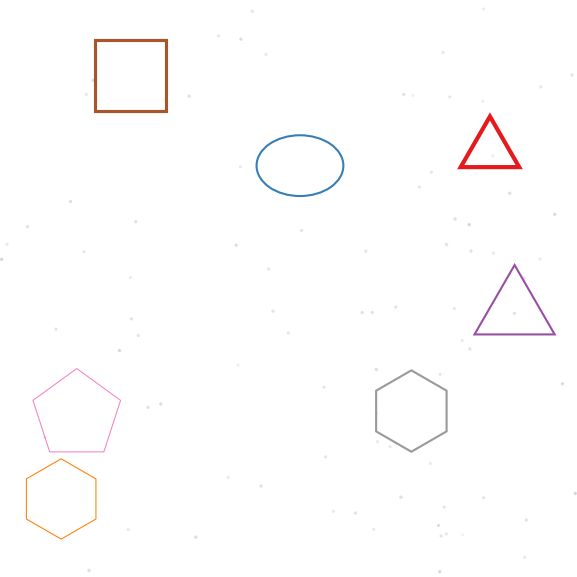[{"shape": "triangle", "thickness": 2, "radius": 0.29, "center": [0.848, 0.739]}, {"shape": "oval", "thickness": 1, "radius": 0.38, "center": [0.519, 0.712]}, {"shape": "triangle", "thickness": 1, "radius": 0.4, "center": [0.891, 0.46]}, {"shape": "hexagon", "thickness": 0.5, "radius": 0.35, "center": [0.106, 0.135]}, {"shape": "square", "thickness": 1.5, "radius": 0.31, "center": [0.225, 0.868]}, {"shape": "pentagon", "thickness": 0.5, "radius": 0.4, "center": [0.133, 0.281]}, {"shape": "hexagon", "thickness": 1, "radius": 0.35, "center": [0.712, 0.287]}]